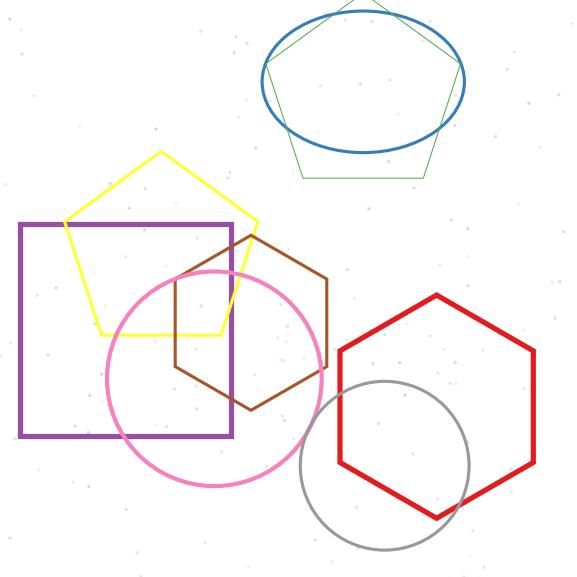[{"shape": "hexagon", "thickness": 2.5, "radius": 0.97, "center": [0.756, 0.295]}, {"shape": "oval", "thickness": 1.5, "radius": 0.88, "center": [0.629, 0.857]}, {"shape": "pentagon", "thickness": 0.5, "radius": 0.89, "center": [0.629, 0.834]}, {"shape": "square", "thickness": 2.5, "radius": 0.92, "center": [0.217, 0.428]}, {"shape": "pentagon", "thickness": 1.5, "radius": 0.88, "center": [0.279, 0.561]}, {"shape": "hexagon", "thickness": 1.5, "radius": 0.76, "center": [0.435, 0.44]}, {"shape": "circle", "thickness": 2, "radius": 0.93, "center": [0.371, 0.343]}, {"shape": "circle", "thickness": 1.5, "radius": 0.73, "center": [0.666, 0.193]}]